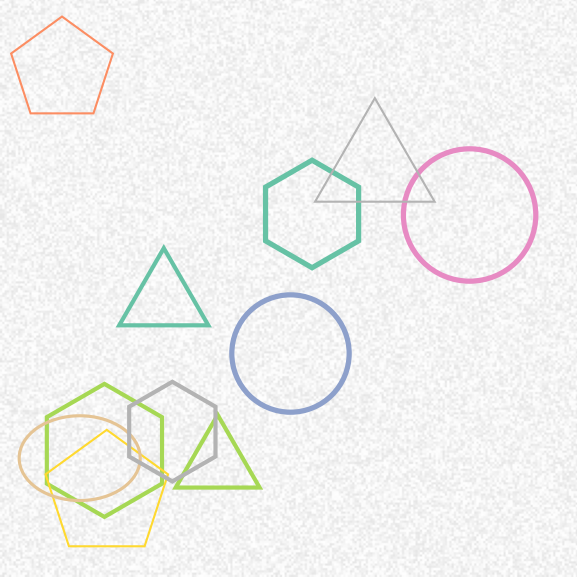[{"shape": "hexagon", "thickness": 2.5, "radius": 0.47, "center": [0.54, 0.629]}, {"shape": "triangle", "thickness": 2, "radius": 0.45, "center": [0.284, 0.48]}, {"shape": "pentagon", "thickness": 1, "radius": 0.46, "center": [0.107, 0.878]}, {"shape": "circle", "thickness": 2.5, "radius": 0.51, "center": [0.503, 0.387]}, {"shape": "circle", "thickness": 2.5, "radius": 0.57, "center": [0.813, 0.627]}, {"shape": "triangle", "thickness": 2, "radius": 0.42, "center": [0.377, 0.197]}, {"shape": "hexagon", "thickness": 2, "radius": 0.58, "center": [0.181, 0.219]}, {"shape": "pentagon", "thickness": 1, "radius": 0.56, "center": [0.185, 0.143]}, {"shape": "oval", "thickness": 1.5, "radius": 0.52, "center": [0.138, 0.206]}, {"shape": "hexagon", "thickness": 2, "radius": 0.43, "center": [0.298, 0.252]}, {"shape": "triangle", "thickness": 1, "radius": 0.6, "center": [0.649, 0.71]}]